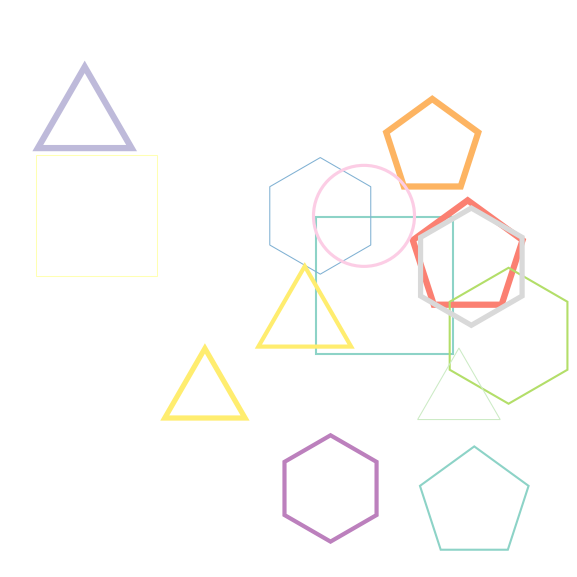[{"shape": "pentagon", "thickness": 1, "radius": 0.49, "center": [0.821, 0.127]}, {"shape": "square", "thickness": 1, "radius": 0.59, "center": [0.665, 0.505]}, {"shape": "square", "thickness": 0.5, "radius": 0.53, "center": [0.167, 0.626]}, {"shape": "triangle", "thickness": 3, "radius": 0.47, "center": [0.147, 0.79]}, {"shape": "pentagon", "thickness": 3, "radius": 0.5, "center": [0.81, 0.552]}, {"shape": "hexagon", "thickness": 0.5, "radius": 0.5, "center": [0.555, 0.625]}, {"shape": "pentagon", "thickness": 3, "radius": 0.42, "center": [0.749, 0.744]}, {"shape": "hexagon", "thickness": 1, "radius": 0.59, "center": [0.881, 0.418]}, {"shape": "circle", "thickness": 1.5, "radius": 0.44, "center": [0.63, 0.625]}, {"shape": "hexagon", "thickness": 2.5, "radius": 0.51, "center": [0.816, 0.537]}, {"shape": "hexagon", "thickness": 2, "radius": 0.46, "center": [0.572, 0.153]}, {"shape": "triangle", "thickness": 0.5, "radius": 0.41, "center": [0.795, 0.314]}, {"shape": "triangle", "thickness": 2, "radius": 0.46, "center": [0.528, 0.445]}, {"shape": "triangle", "thickness": 2.5, "radius": 0.4, "center": [0.355, 0.315]}]